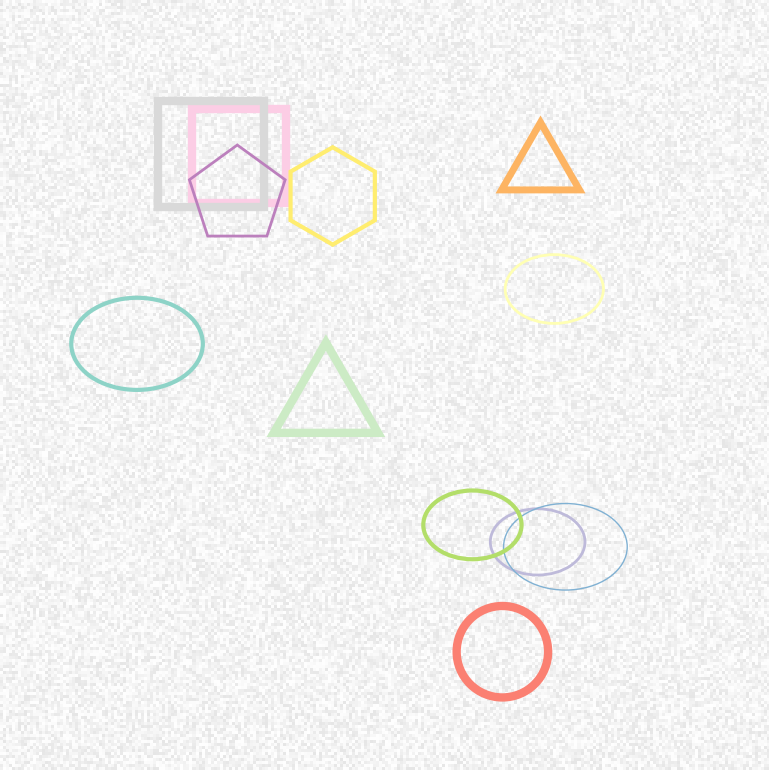[{"shape": "oval", "thickness": 1.5, "radius": 0.43, "center": [0.178, 0.553]}, {"shape": "oval", "thickness": 1, "radius": 0.32, "center": [0.72, 0.625]}, {"shape": "oval", "thickness": 1, "radius": 0.31, "center": [0.698, 0.296]}, {"shape": "circle", "thickness": 3, "radius": 0.3, "center": [0.652, 0.154]}, {"shape": "oval", "thickness": 0.5, "radius": 0.4, "center": [0.734, 0.29]}, {"shape": "triangle", "thickness": 2.5, "radius": 0.29, "center": [0.702, 0.783]}, {"shape": "oval", "thickness": 1.5, "radius": 0.32, "center": [0.614, 0.318]}, {"shape": "square", "thickness": 3, "radius": 0.31, "center": [0.31, 0.798]}, {"shape": "square", "thickness": 3, "radius": 0.34, "center": [0.274, 0.8]}, {"shape": "pentagon", "thickness": 1, "radius": 0.33, "center": [0.308, 0.746]}, {"shape": "triangle", "thickness": 3, "radius": 0.39, "center": [0.423, 0.477]}, {"shape": "hexagon", "thickness": 1.5, "radius": 0.32, "center": [0.432, 0.746]}]